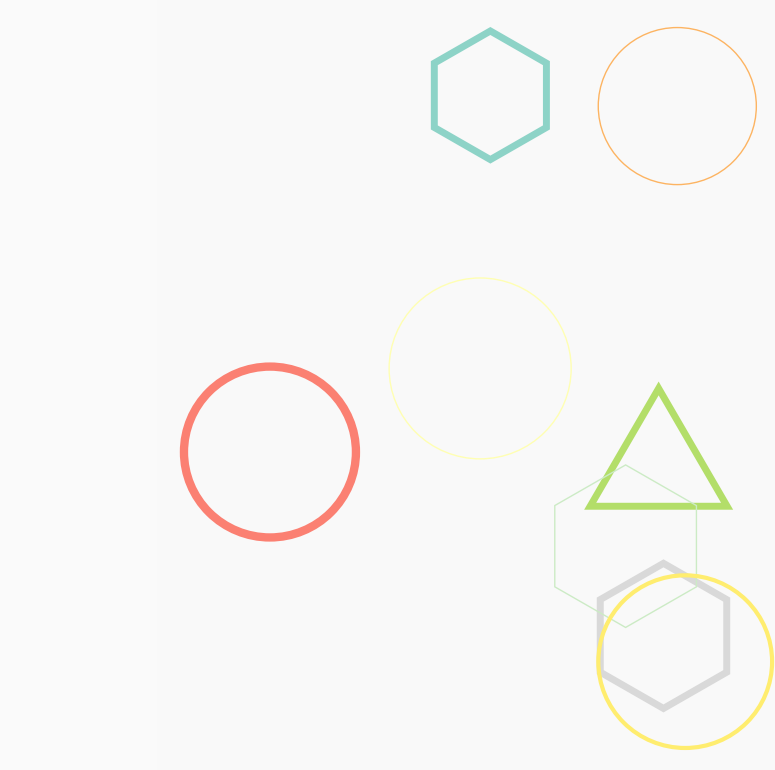[{"shape": "hexagon", "thickness": 2.5, "radius": 0.42, "center": [0.633, 0.876]}, {"shape": "circle", "thickness": 0.5, "radius": 0.59, "center": [0.62, 0.522]}, {"shape": "circle", "thickness": 3, "radius": 0.55, "center": [0.348, 0.413]}, {"shape": "circle", "thickness": 0.5, "radius": 0.51, "center": [0.874, 0.862]}, {"shape": "triangle", "thickness": 2.5, "radius": 0.51, "center": [0.85, 0.394]}, {"shape": "hexagon", "thickness": 2.5, "radius": 0.47, "center": [0.856, 0.174]}, {"shape": "hexagon", "thickness": 0.5, "radius": 0.53, "center": [0.807, 0.291]}, {"shape": "circle", "thickness": 1.5, "radius": 0.56, "center": [0.884, 0.141]}]